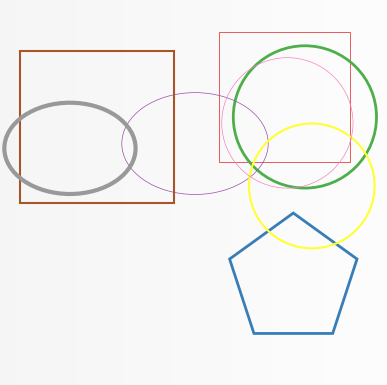[{"shape": "square", "thickness": 0.5, "radius": 0.85, "center": [0.735, 0.747]}, {"shape": "pentagon", "thickness": 2, "radius": 0.86, "center": [0.757, 0.274]}, {"shape": "circle", "thickness": 2, "radius": 0.92, "center": [0.787, 0.696]}, {"shape": "oval", "thickness": 0.5, "radius": 0.94, "center": [0.503, 0.627]}, {"shape": "circle", "thickness": 1.5, "radius": 0.81, "center": [0.805, 0.517]}, {"shape": "square", "thickness": 1.5, "radius": 0.99, "center": [0.25, 0.67]}, {"shape": "circle", "thickness": 0.5, "radius": 0.85, "center": [0.742, 0.681]}, {"shape": "oval", "thickness": 3, "radius": 0.85, "center": [0.181, 0.615]}]